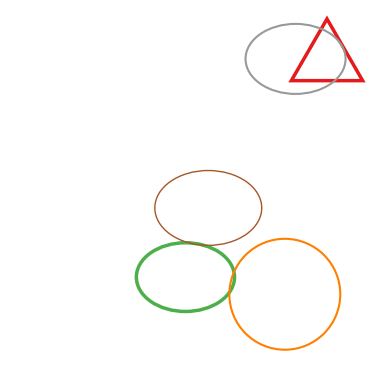[{"shape": "triangle", "thickness": 2.5, "radius": 0.53, "center": [0.849, 0.844]}, {"shape": "oval", "thickness": 2.5, "radius": 0.64, "center": [0.482, 0.28]}, {"shape": "circle", "thickness": 1.5, "radius": 0.72, "center": [0.74, 0.236]}, {"shape": "oval", "thickness": 1, "radius": 0.69, "center": [0.541, 0.46]}, {"shape": "oval", "thickness": 1.5, "radius": 0.65, "center": [0.768, 0.847]}]